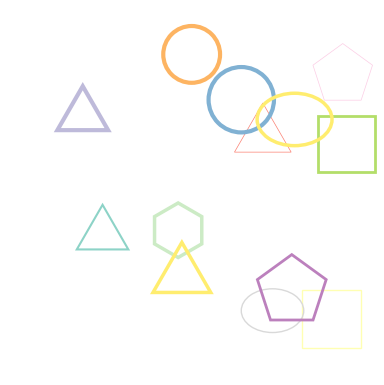[{"shape": "triangle", "thickness": 1.5, "radius": 0.39, "center": [0.266, 0.391]}, {"shape": "square", "thickness": 1, "radius": 0.38, "center": [0.86, 0.171]}, {"shape": "triangle", "thickness": 3, "radius": 0.38, "center": [0.215, 0.7]}, {"shape": "triangle", "thickness": 0.5, "radius": 0.43, "center": [0.683, 0.647]}, {"shape": "circle", "thickness": 3, "radius": 0.42, "center": [0.627, 0.741]}, {"shape": "circle", "thickness": 3, "radius": 0.37, "center": [0.498, 0.859]}, {"shape": "square", "thickness": 2, "radius": 0.37, "center": [0.9, 0.626]}, {"shape": "pentagon", "thickness": 0.5, "radius": 0.41, "center": [0.89, 0.806]}, {"shape": "oval", "thickness": 1, "radius": 0.41, "center": [0.708, 0.193]}, {"shape": "pentagon", "thickness": 2, "radius": 0.47, "center": [0.758, 0.245]}, {"shape": "hexagon", "thickness": 2.5, "radius": 0.35, "center": [0.463, 0.402]}, {"shape": "triangle", "thickness": 2.5, "radius": 0.43, "center": [0.472, 0.284]}, {"shape": "oval", "thickness": 2.5, "radius": 0.49, "center": [0.765, 0.69]}]